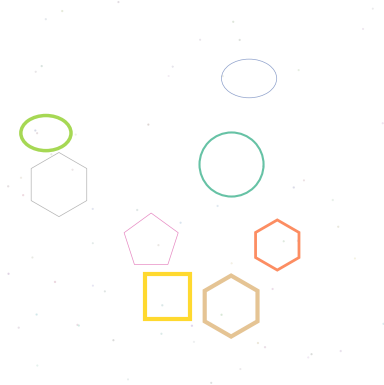[{"shape": "circle", "thickness": 1.5, "radius": 0.42, "center": [0.601, 0.573]}, {"shape": "hexagon", "thickness": 2, "radius": 0.33, "center": [0.72, 0.364]}, {"shape": "oval", "thickness": 0.5, "radius": 0.36, "center": [0.647, 0.796]}, {"shape": "pentagon", "thickness": 0.5, "radius": 0.37, "center": [0.393, 0.373]}, {"shape": "oval", "thickness": 2.5, "radius": 0.33, "center": [0.119, 0.654]}, {"shape": "square", "thickness": 3, "radius": 0.29, "center": [0.435, 0.229]}, {"shape": "hexagon", "thickness": 3, "radius": 0.4, "center": [0.6, 0.205]}, {"shape": "hexagon", "thickness": 0.5, "radius": 0.42, "center": [0.153, 0.521]}]